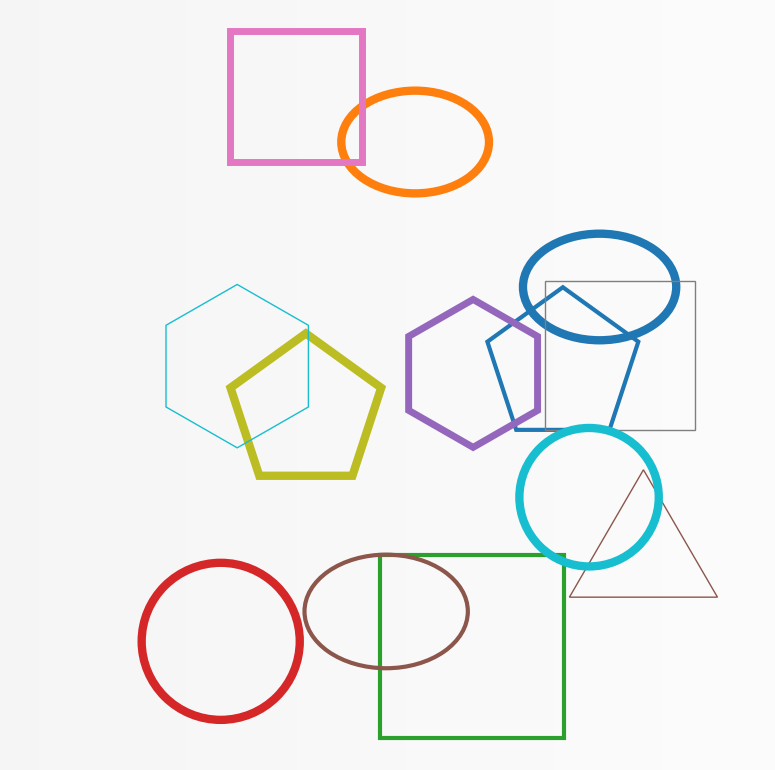[{"shape": "oval", "thickness": 3, "radius": 0.49, "center": [0.774, 0.627]}, {"shape": "pentagon", "thickness": 1.5, "radius": 0.51, "center": [0.726, 0.525]}, {"shape": "oval", "thickness": 3, "radius": 0.48, "center": [0.536, 0.816]}, {"shape": "square", "thickness": 1.5, "radius": 0.59, "center": [0.609, 0.161]}, {"shape": "circle", "thickness": 3, "radius": 0.51, "center": [0.285, 0.167]}, {"shape": "hexagon", "thickness": 2.5, "radius": 0.48, "center": [0.61, 0.515]}, {"shape": "oval", "thickness": 1.5, "radius": 0.53, "center": [0.498, 0.206]}, {"shape": "triangle", "thickness": 0.5, "radius": 0.55, "center": [0.83, 0.28]}, {"shape": "square", "thickness": 2.5, "radius": 0.43, "center": [0.382, 0.875]}, {"shape": "square", "thickness": 0.5, "radius": 0.48, "center": [0.8, 0.538]}, {"shape": "pentagon", "thickness": 3, "radius": 0.51, "center": [0.395, 0.465]}, {"shape": "circle", "thickness": 3, "radius": 0.45, "center": [0.76, 0.354]}, {"shape": "hexagon", "thickness": 0.5, "radius": 0.53, "center": [0.306, 0.524]}]